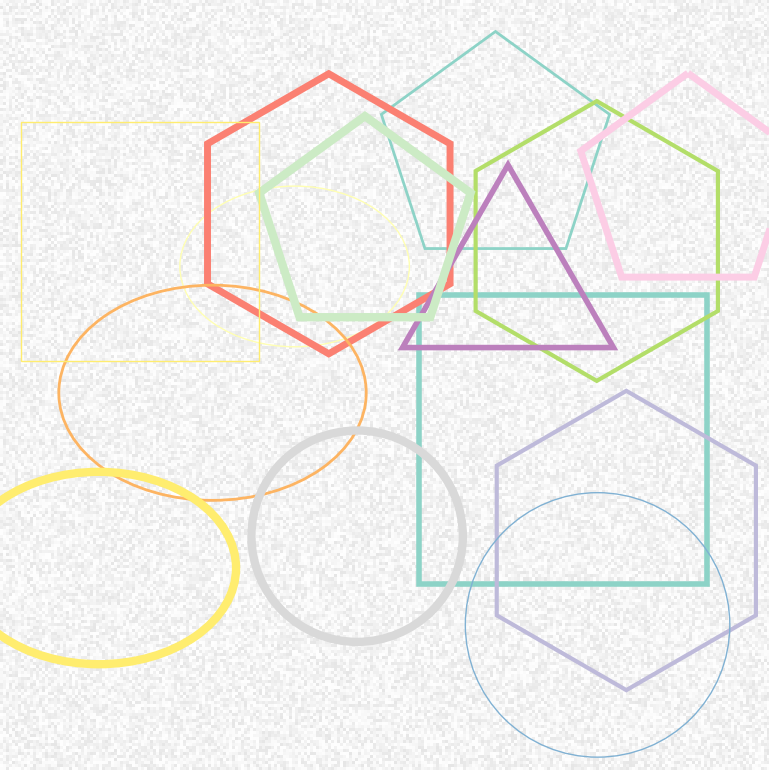[{"shape": "pentagon", "thickness": 1, "radius": 0.78, "center": [0.643, 0.803]}, {"shape": "square", "thickness": 2, "radius": 0.94, "center": [0.731, 0.43]}, {"shape": "oval", "thickness": 0.5, "radius": 0.75, "center": [0.383, 0.654]}, {"shape": "hexagon", "thickness": 1.5, "radius": 0.97, "center": [0.813, 0.298]}, {"shape": "hexagon", "thickness": 2.5, "radius": 0.91, "center": [0.427, 0.722]}, {"shape": "circle", "thickness": 0.5, "radius": 0.86, "center": [0.776, 0.188]}, {"shape": "oval", "thickness": 1, "radius": 1.0, "center": [0.276, 0.49]}, {"shape": "hexagon", "thickness": 1.5, "radius": 0.91, "center": [0.775, 0.687]}, {"shape": "pentagon", "thickness": 2.5, "radius": 0.73, "center": [0.893, 0.759]}, {"shape": "circle", "thickness": 3, "radius": 0.69, "center": [0.464, 0.304]}, {"shape": "triangle", "thickness": 2, "radius": 0.79, "center": [0.66, 0.628]}, {"shape": "pentagon", "thickness": 3, "radius": 0.72, "center": [0.474, 0.705]}, {"shape": "square", "thickness": 0.5, "radius": 0.78, "center": [0.182, 0.687]}, {"shape": "oval", "thickness": 3, "radius": 0.89, "center": [0.128, 0.262]}]